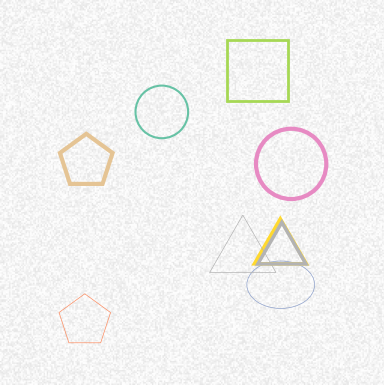[{"shape": "circle", "thickness": 1.5, "radius": 0.34, "center": [0.42, 0.709]}, {"shape": "pentagon", "thickness": 0.5, "radius": 0.35, "center": [0.22, 0.167]}, {"shape": "oval", "thickness": 0.5, "radius": 0.44, "center": [0.729, 0.26]}, {"shape": "circle", "thickness": 3, "radius": 0.46, "center": [0.756, 0.574]}, {"shape": "square", "thickness": 2, "radius": 0.4, "center": [0.669, 0.817]}, {"shape": "triangle", "thickness": 2.5, "radius": 0.39, "center": [0.728, 0.354]}, {"shape": "pentagon", "thickness": 3, "radius": 0.36, "center": [0.224, 0.581]}, {"shape": "triangle", "thickness": 2.5, "radius": 0.36, "center": [0.732, 0.35]}, {"shape": "triangle", "thickness": 0.5, "radius": 0.5, "center": [0.631, 0.342]}]